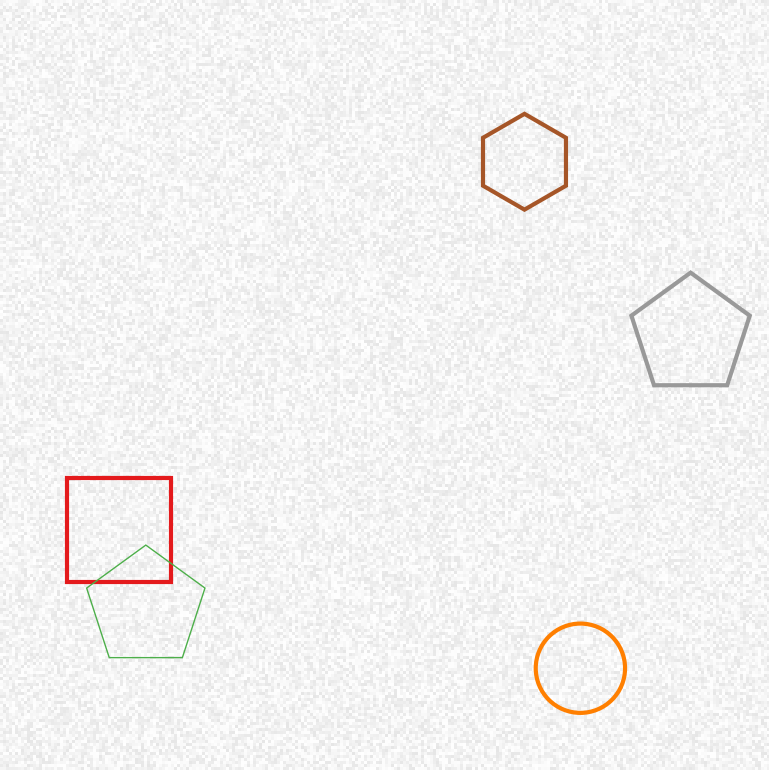[{"shape": "square", "thickness": 1.5, "radius": 0.34, "center": [0.154, 0.312]}, {"shape": "pentagon", "thickness": 0.5, "radius": 0.4, "center": [0.189, 0.211]}, {"shape": "circle", "thickness": 1.5, "radius": 0.29, "center": [0.754, 0.132]}, {"shape": "hexagon", "thickness": 1.5, "radius": 0.31, "center": [0.681, 0.79]}, {"shape": "pentagon", "thickness": 1.5, "radius": 0.4, "center": [0.897, 0.565]}]